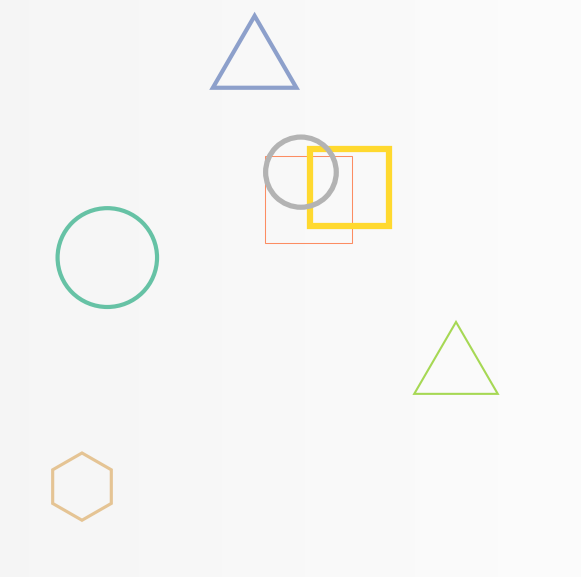[{"shape": "circle", "thickness": 2, "radius": 0.43, "center": [0.185, 0.553]}, {"shape": "square", "thickness": 0.5, "radius": 0.37, "center": [0.53, 0.654]}, {"shape": "triangle", "thickness": 2, "radius": 0.41, "center": [0.438, 0.889]}, {"shape": "triangle", "thickness": 1, "radius": 0.41, "center": [0.785, 0.359]}, {"shape": "square", "thickness": 3, "radius": 0.34, "center": [0.602, 0.674]}, {"shape": "hexagon", "thickness": 1.5, "radius": 0.29, "center": [0.141, 0.157]}, {"shape": "circle", "thickness": 2.5, "radius": 0.3, "center": [0.518, 0.701]}]